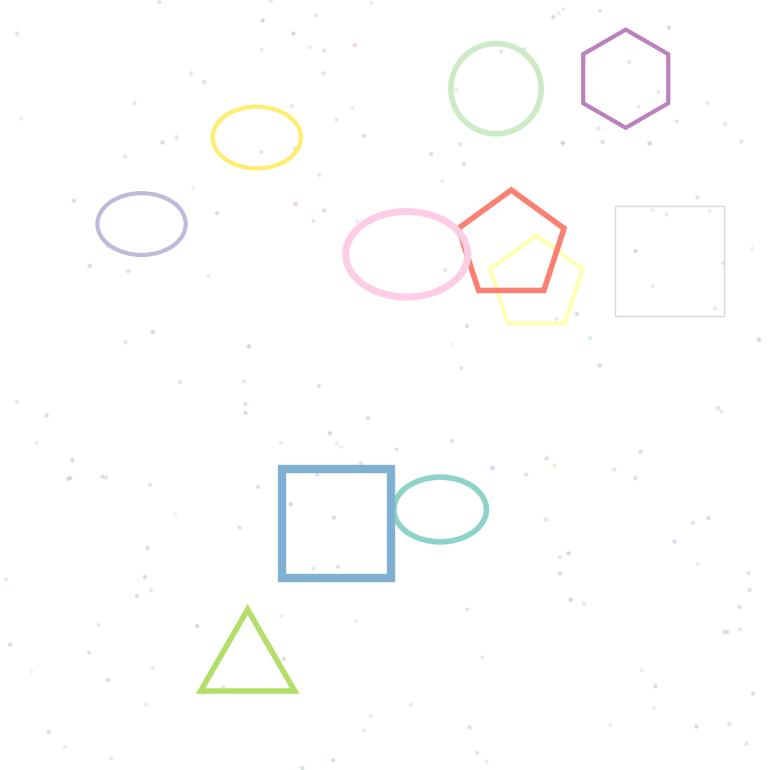[{"shape": "oval", "thickness": 2, "radius": 0.3, "center": [0.572, 0.338]}, {"shape": "pentagon", "thickness": 1.5, "radius": 0.32, "center": [0.697, 0.631]}, {"shape": "oval", "thickness": 1.5, "radius": 0.29, "center": [0.184, 0.709]}, {"shape": "pentagon", "thickness": 2, "radius": 0.36, "center": [0.664, 0.681]}, {"shape": "square", "thickness": 3, "radius": 0.36, "center": [0.437, 0.32]}, {"shape": "triangle", "thickness": 2, "radius": 0.35, "center": [0.322, 0.138]}, {"shape": "oval", "thickness": 2.5, "radius": 0.4, "center": [0.528, 0.67]}, {"shape": "square", "thickness": 0.5, "radius": 0.36, "center": [0.869, 0.661]}, {"shape": "hexagon", "thickness": 1.5, "radius": 0.32, "center": [0.813, 0.898]}, {"shape": "circle", "thickness": 2, "radius": 0.29, "center": [0.644, 0.885]}, {"shape": "oval", "thickness": 1.5, "radius": 0.29, "center": [0.333, 0.821]}]